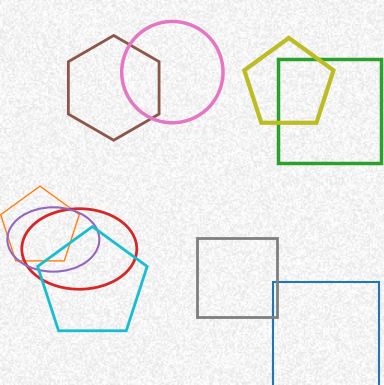[{"shape": "square", "thickness": 1.5, "radius": 0.69, "center": [0.847, 0.131]}, {"shape": "pentagon", "thickness": 1, "radius": 0.54, "center": [0.104, 0.409]}, {"shape": "square", "thickness": 2.5, "radius": 0.67, "center": [0.856, 0.711]}, {"shape": "oval", "thickness": 2, "radius": 0.75, "center": [0.206, 0.353]}, {"shape": "oval", "thickness": 1.5, "radius": 0.6, "center": [0.139, 0.378]}, {"shape": "hexagon", "thickness": 2, "radius": 0.68, "center": [0.295, 0.772]}, {"shape": "circle", "thickness": 2.5, "radius": 0.66, "center": [0.448, 0.813]}, {"shape": "square", "thickness": 2, "radius": 0.51, "center": [0.615, 0.279]}, {"shape": "pentagon", "thickness": 3, "radius": 0.61, "center": [0.75, 0.78]}, {"shape": "pentagon", "thickness": 2, "radius": 0.75, "center": [0.24, 0.262]}]